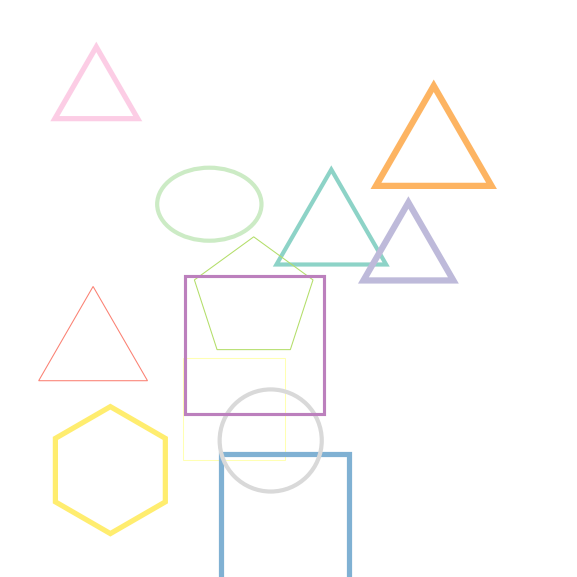[{"shape": "triangle", "thickness": 2, "radius": 0.55, "center": [0.574, 0.596]}, {"shape": "square", "thickness": 0.5, "radius": 0.44, "center": [0.405, 0.291]}, {"shape": "triangle", "thickness": 3, "radius": 0.45, "center": [0.707, 0.558]}, {"shape": "triangle", "thickness": 0.5, "radius": 0.54, "center": [0.161, 0.394]}, {"shape": "square", "thickness": 2.5, "radius": 0.56, "center": [0.493, 0.101]}, {"shape": "triangle", "thickness": 3, "radius": 0.58, "center": [0.751, 0.735]}, {"shape": "pentagon", "thickness": 0.5, "radius": 0.54, "center": [0.439, 0.481]}, {"shape": "triangle", "thickness": 2.5, "radius": 0.41, "center": [0.167, 0.835]}, {"shape": "circle", "thickness": 2, "radius": 0.44, "center": [0.469, 0.236]}, {"shape": "square", "thickness": 1.5, "radius": 0.6, "center": [0.441, 0.402]}, {"shape": "oval", "thickness": 2, "radius": 0.45, "center": [0.362, 0.646]}, {"shape": "hexagon", "thickness": 2.5, "radius": 0.55, "center": [0.191, 0.185]}]